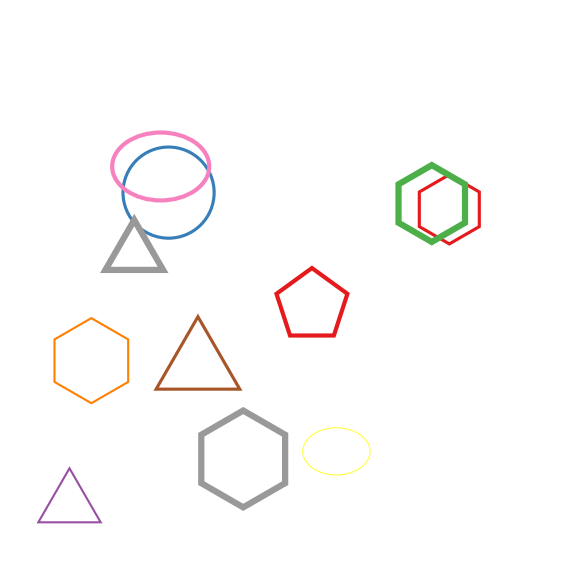[{"shape": "hexagon", "thickness": 1.5, "radius": 0.3, "center": [0.778, 0.637]}, {"shape": "pentagon", "thickness": 2, "radius": 0.32, "center": [0.54, 0.47]}, {"shape": "circle", "thickness": 1.5, "radius": 0.39, "center": [0.292, 0.666]}, {"shape": "hexagon", "thickness": 3, "radius": 0.33, "center": [0.748, 0.647]}, {"shape": "triangle", "thickness": 1, "radius": 0.31, "center": [0.12, 0.126]}, {"shape": "hexagon", "thickness": 1, "radius": 0.37, "center": [0.158, 0.375]}, {"shape": "oval", "thickness": 0.5, "radius": 0.29, "center": [0.583, 0.218]}, {"shape": "triangle", "thickness": 1.5, "radius": 0.42, "center": [0.343, 0.367]}, {"shape": "oval", "thickness": 2, "radius": 0.42, "center": [0.278, 0.711]}, {"shape": "triangle", "thickness": 3, "radius": 0.29, "center": [0.232, 0.561]}, {"shape": "hexagon", "thickness": 3, "radius": 0.42, "center": [0.421, 0.204]}]